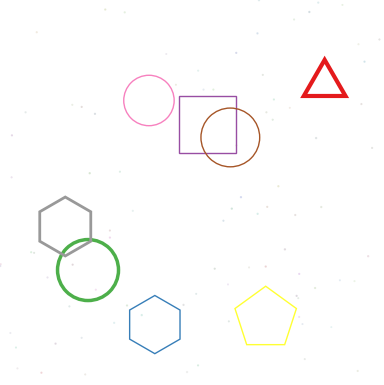[{"shape": "triangle", "thickness": 3, "radius": 0.31, "center": [0.843, 0.782]}, {"shape": "hexagon", "thickness": 1, "radius": 0.38, "center": [0.402, 0.157]}, {"shape": "circle", "thickness": 2.5, "radius": 0.4, "center": [0.229, 0.299]}, {"shape": "square", "thickness": 1, "radius": 0.37, "center": [0.539, 0.677]}, {"shape": "pentagon", "thickness": 1, "radius": 0.42, "center": [0.69, 0.173]}, {"shape": "circle", "thickness": 1, "radius": 0.38, "center": [0.598, 0.643]}, {"shape": "circle", "thickness": 1, "radius": 0.33, "center": [0.387, 0.739]}, {"shape": "hexagon", "thickness": 2, "radius": 0.38, "center": [0.17, 0.412]}]